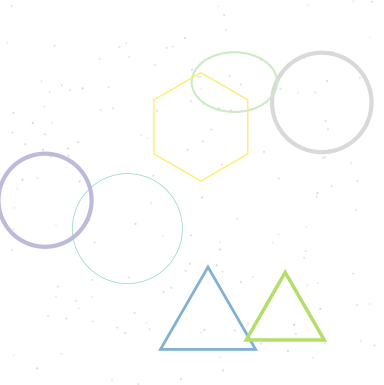[{"shape": "circle", "thickness": 0.5, "radius": 0.71, "center": [0.331, 0.406]}, {"shape": "circle", "thickness": 3, "radius": 0.6, "center": [0.117, 0.48]}, {"shape": "triangle", "thickness": 2, "radius": 0.71, "center": [0.54, 0.164]}, {"shape": "triangle", "thickness": 2.5, "radius": 0.59, "center": [0.741, 0.175]}, {"shape": "circle", "thickness": 3, "radius": 0.65, "center": [0.836, 0.734]}, {"shape": "oval", "thickness": 1.5, "radius": 0.55, "center": [0.609, 0.787]}, {"shape": "hexagon", "thickness": 1, "radius": 0.7, "center": [0.522, 0.67]}]